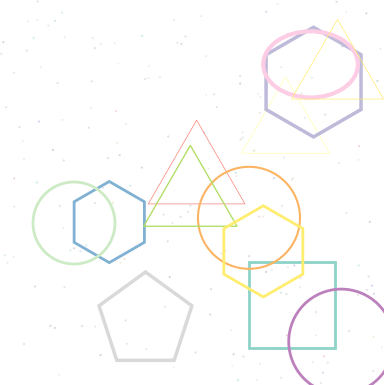[{"shape": "square", "thickness": 2, "radius": 0.56, "center": [0.758, 0.207]}, {"shape": "triangle", "thickness": 0.5, "radius": 0.66, "center": [0.742, 0.668]}, {"shape": "hexagon", "thickness": 2.5, "radius": 0.71, "center": [0.814, 0.787]}, {"shape": "triangle", "thickness": 0.5, "radius": 0.73, "center": [0.511, 0.543]}, {"shape": "hexagon", "thickness": 2, "radius": 0.53, "center": [0.284, 0.423]}, {"shape": "circle", "thickness": 1.5, "radius": 0.66, "center": [0.647, 0.434]}, {"shape": "triangle", "thickness": 1, "radius": 0.7, "center": [0.494, 0.482]}, {"shape": "oval", "thickness": 3, "radius": 0.61, "center": [0.807, 0.833]}, {"shape": "pentagon", "thickness": 2.5, "radius": 0.63, "center": [0.378, 0.167]}, {"shape": "circle", "thickness": 2, "radius": 0.68, "center": [0.886, 0.113]}, {"shape": "circle", "thickness": 2, "radius": 0.53, "center": [0.192, 0.421]}, {"shape": "triangle", "thickness": 0.5, "radius": 0.69, "center": [0.877, 0.812]}, {"shape": "hexagon", "thickness": 2, "radius": 0.59, "center": [0.684, 0.347]}]